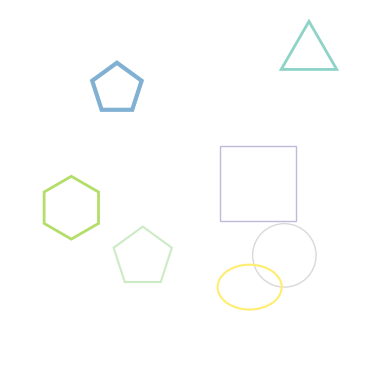[{"shape": "triangle", "thickness": 2, "radius": 0.42, "center": [0.802, 0.861]}, {"shape": "square", "thickness": 1, "radius": 0.49, "center": [0.671, 0.523]}, {"shape": "pentagon", "thickness": 3, "radius": 0.34, "center": [0.304, 0.769]}, {"shape": "hexagon", "thickness": 2, "radius": 0.41, "center": [0.185, 0.461]}, {"shape": "circle", "thickness": 1, "radius": 0.41, "center": [0.739, 0.337]}, {"shape": "pentagon", "thickness": 1.5, "radius": 0.4, "center": [0.371, 0.332]}, {"shape": "oval", "thickness": 1.5, "radius": 0.42, "center": [0.648, 0.254]}]